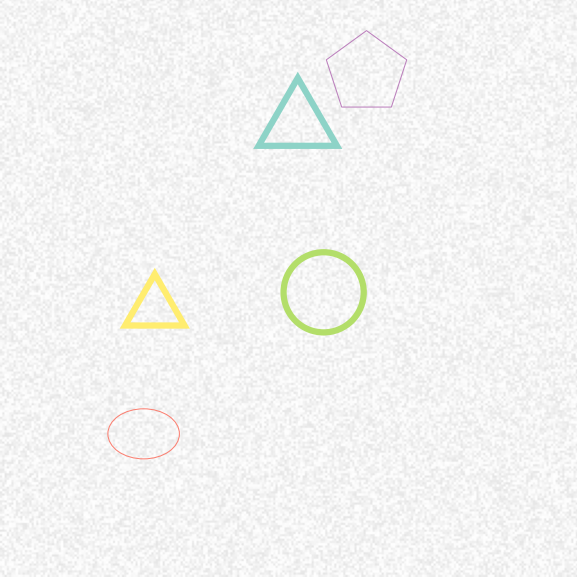[{"shape": "triangle", "thickness": 3, "radius": 0.39, "center": [0.516, 0.786]}, {"shape": "oval", "thickness": 0.5, "radius": 0.31, "center": [0.249, 0.248]}, {"shape": "circle", "thickness": 3, "radius": 0.35, "center": [0.56, 0.493]}, {"shape": "pentagon", "thickness": 0.5, "radius": 0.37, "center": [0.635, 0.873]}, {"shape": "triangle", "thickness": 3, "radius": 0.3, "center": [0.268, 0.465]}]